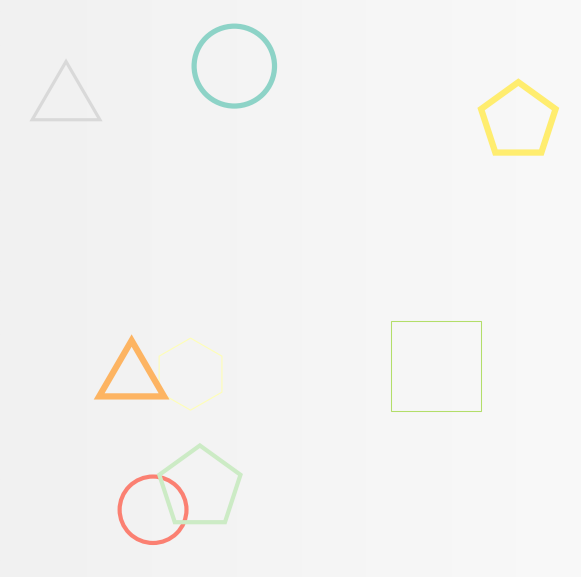[{"shape": "circle", "thickness": 2.5, "radius": 0.35, "center": [0.403, 0.885]}, {"shape": "hexagon", "thickness": 0.5, "radius": 0.31, "center": [0.328, 0.351]}, {"shape": "circle", "thickness": 2, "radius": 0.29, "center": [0.263, 0.116]}, {"shape": "triangle", "thickness": 3, "radius": 0.32, "center": [0.226, 0.345]}, {"shape": "square", "thickness": 0.5, "radius": 0.39, "center": [0.75, 0.365]}, {"shape": "triangle", "thickness": 1.5, "radius": 0.34, "center": [0.114, 0.825]}, {"shape": "pentagon", "thickness": 2, "radius": 0.37, "center": [0.344, 0.154]}, {"shape": "pentagon", "thickness": 3, "radius": 0.34, "center": [0.892, 0.789]}]